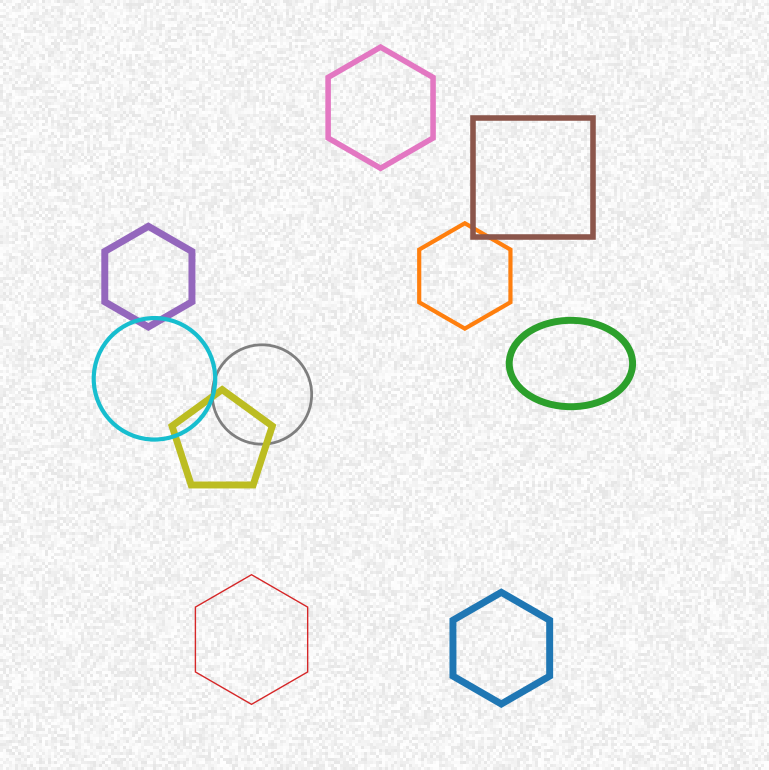[{"shape": "hexagon", "thickness": 2.5, "radius": 0.36, "center": [0.651, 0.158]}, {"shape": "hexagon", "thickness": 1.5, "radius": 0.34, "center": [0.604, 0.642]}, {"shape": "oval", "thickness": 2.5, "radius": 0.4, "center": [0.741, 0.528]}, {"shape": "hexagon", "thickness": 0.5, "radius": 0.42, "center": [0.327, 0.169]}, {"shape": "hexagon", "thickness": 2.5, "radius": 0.33, "center": [0.193, 0.641]}, {"shape": "square", "thickness": 2, "radius": 0.39, "center": [0.692, 0.769]}, {"shape": "hexagon", "thickness": 2, "radius": 0.39, "center": [0.494, 0.86]}, {"shape": "circle", "thickness": 1, "radius": 0.32, "center": [0.34, 0.488]}, {"shape": "pentagon", "thickness": 2.5, "radius": 0.34, "center": [0.289, 0.426]}, {"shape": "circle", "thickness": 1.5, "radius": 0.39, "center": [0.201, 0.508]}]